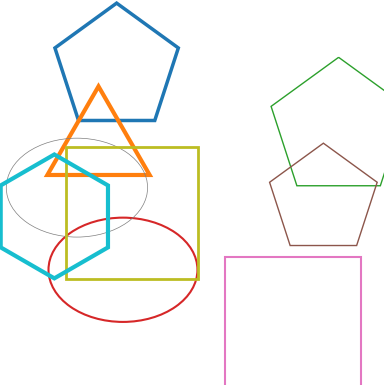[{"shape": "pentagon", "thickness": 2.5, "radius": 0.84, "center": [0.303, 0.823]}, {"shape": "triangle", "thickness": 3, "radius": 0.77, "center": [0.256, 0.622]}, {"shape": "pentagon", "thickness": 1, "radius": 0.92, "center": [0.88, 0.667]}, {"shape": "oval", "thickness": 1.5, "radius": 0.97, "center": [0.319, 0.299]}, {"shape": "pentagon", "thickness": 1, "radius": 0.73, "center": [0.84, 0.481]}, {"shape": "square", "thickness": 1.5, "radius": 0.89, "center": [0.762, 0.156]}, {"shape": "oval", "thickness": 0.5, "radius": 0.92, "center": [0.2, 0.513]}, {"shape": "square", "thickness": 2, "radius": 0.86, "center": [0.343, 0.446]}, {"shape": "hexagon", "thickness": 3, "radius": 0.8, "center": [0.141, 0.438]}]